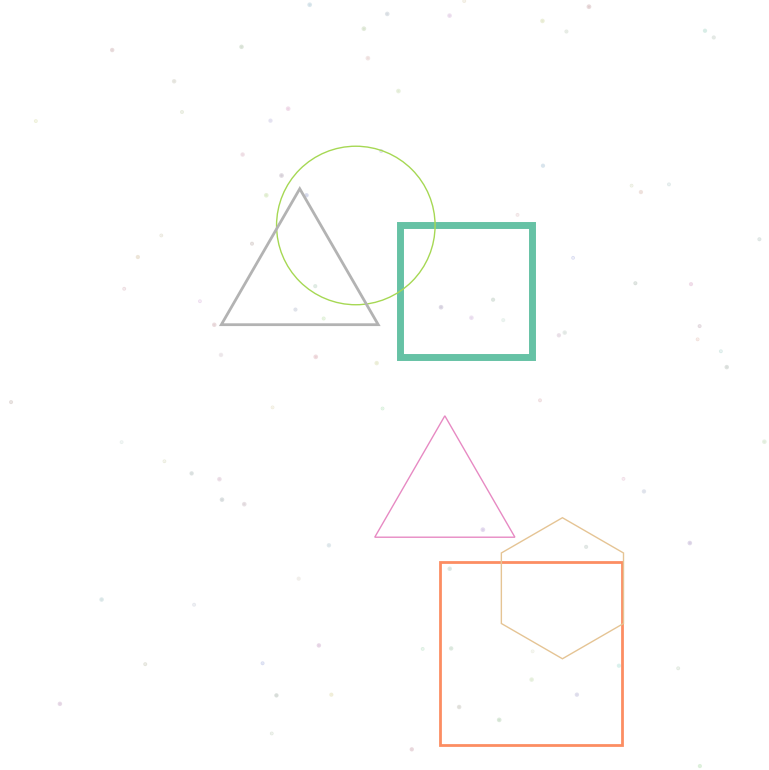[{"shape": "square", "thickness": 2.5, "radius": 0.43, "center": [0.605, 0.622]}, {"shape": "square", "thickness": 1, "radius": 0.59, "center": [0.689, 0.151]}, {"shape": "triangle", "thickness": 0.5, "radius": 0.53, "center": [0.578, 0.355]}, {"shape": "circle", "thickness": 0.5, "radius": 0.51, "center": [0.462, 0.707]}, {"shape": "hexagon", "thickness": 0.5, "radius": 0.46, "center": [0.73, 0.236]}, {"shape": "triangle", "thickness": 1, "radius": 0.59, "center": [0.389, 0.637]}]